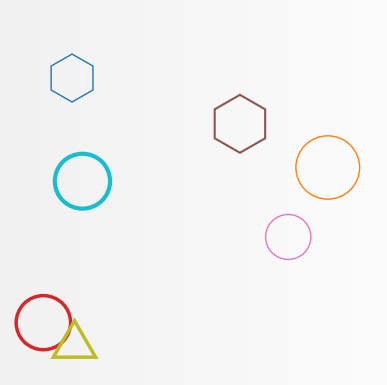[{"shape": "hexagon", "thickness": 1, "radius": 0.31, "center": [0.186, 0.797]}, {"shape": "circle", "thickness": 1, "radius": 0.41, "center": [0.846, 0.565]}, {"shape": "circle", "thickness": 2.5, "radius": 0.35, "center": [0.112, 0.162]}, {"shape": "hexagon", "thickness": 1.5, "radius": 0.38, "center": [0.619, 0.678]}, {"shape": "circle", "thickness": 1, "radius": 0.29, "center": [0.744, 0.385]}, {"shape": "triangle", "thickness": 2.5, "radius": 0.31, "center": [0.192, 0.104]}, {"shape": "circle", "thickness": 3, "radius": 0.36, "center": [0.213, 0.529]}]